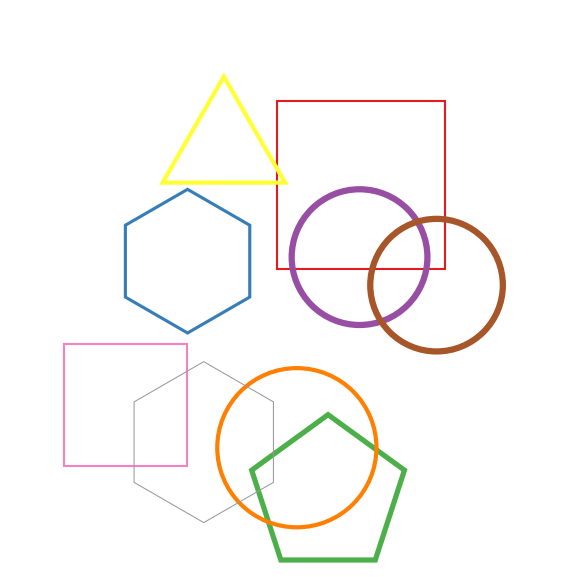[{"shape": "square", "thickness": 1, "radius": 0.73, "center": [0.626, 0.679]}, {"shape": "hexagon", "thickness": 1.5, "radius": 0.62, "center": [0.325, 0.547]}, {"shape": "pentagon", "thickness": 2.5, "radius": 0.7, "center": [0.568, 0.142]}, {"shape": "circle", "thickness": 3, "radius": 0.59, "center": [0.623, 0.554]}, {"shape": "circle", "thickness": 2, "radius": 0.69, "center": [0.514, 0.224]}, {"shape": "triangle", "thickness": 2, "radius": 0.61, "center": [0.388, 0.744]}, {"shape": "circle", "thickness": 3, "radius": 0.57, "center": [0.756, 0.505]}, {"shape": "square", "thickness": 1, "radius": 0.53, "center": [0.217, 0.298]}, {"shape": "hexagon", "thickness": 0.5, "radius": 0.7, "center": [0.353, 0.234]}]